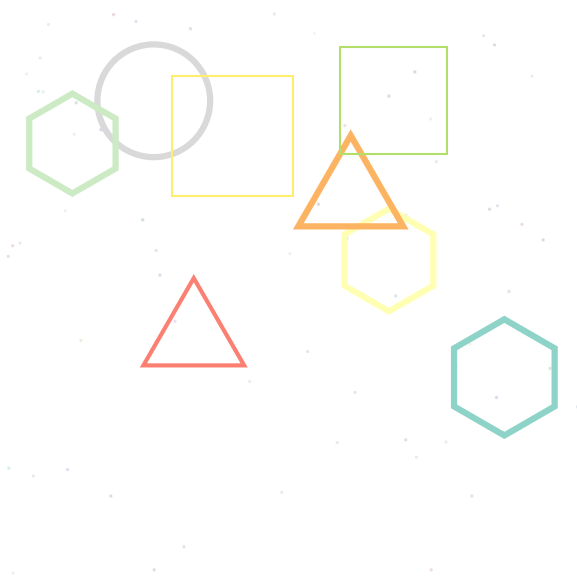[{"shape": "hexagon", "thickness": 3, "radius": 0.5, "center": [0.873, 0.346]}, {"shape": "hexagon", "thickness": 3, "radius": 0.44, "center": [0.673, 0.549]}, {"shape": "triangle", "thickness": 2, "radius": 0.5, "center": [0.336, 0.417]}, {"shape": "triangle", "thickness": 3, "radius": 0.52, "center": [0.607, 0.66]}, {"shape": "square", "thickness": 1, "radius": 0.46, "center": [0.682, 0.824]}, {"shape": "circle", "thickness": 3, "radius": 0.49, "center": [0.266, 0.825]}, {"shape": "hexagon", "thickness": 3, "radius": 0.43, "center": [0.125, 0.751]}, {"shape": "square", "thickness": 1, "radius": 0.52, "center": [0.403, 0.764]}]